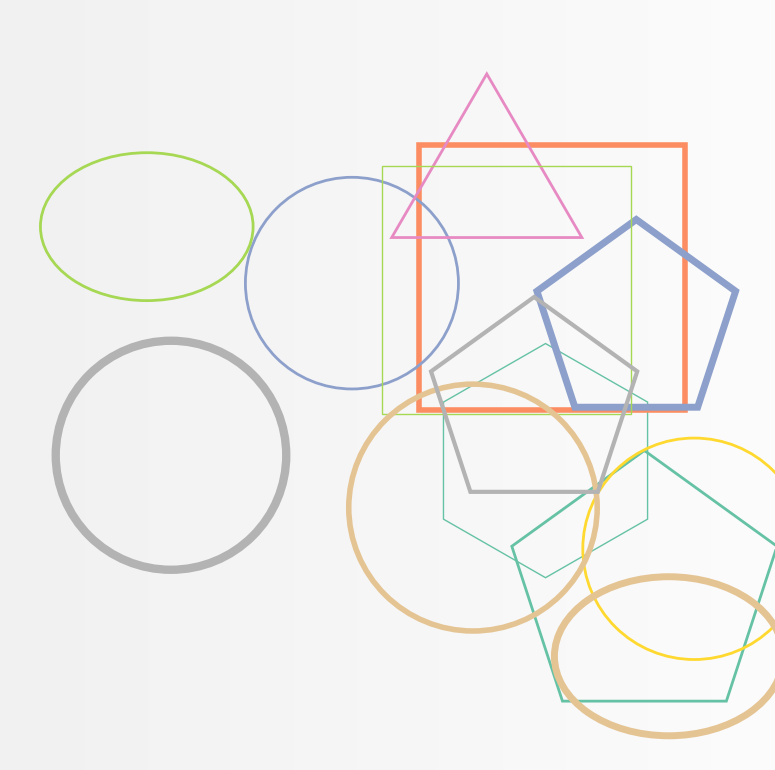[{"shape": "pentagon", "thickness": 1, "radius": 0.9, "center": [0.832, 0.235]}, {"shape": "hexagon", "thickness": 0.5, "radius": 0.76, "center": [0.704, 0.402]}, {"shape": "square", "thickness": 2, "radius": 0.86, "center": [0.712, 0.639]}, {"shape": "pentagon", "thickness": 2.5, "radius": 0.67, "center": [0.821, 0.58]}, {"shape": "circle", "thickness": 1, "radius": 0.69, "center": [0.454, 0.632]}, {"shape": "triangle", "thickness": 1, "radius": 0.71, "center": [0.628, 0.762]}, {"shape": "square", "thickness": 0.5, "radius": 0.8, "center": [0.654, 0.623]}, {"shape": "oval", "thickness": 1, "radius": 0.69, "center": [0.189, 0.706]}, {"shape": "circle", "thickness": 1, "radius": 0.72, "center": [0.896, 0.287]}, {"shape": "oval", "thickness": 2.5, "radius": 0.74, "center": [0.863, 0.148]}, {"shape": "circle", "thickness": 2, "radius": 0.8, "center": [0.61, 0.341]}, {"shape": "pentagon", "thickness": 1.5, "radius": 0.7, "center": [0.689, 0.474]}, {"shape": "circle", "thickness": 3, "radius": 0.74, "center": [0.221, 0.409]}]